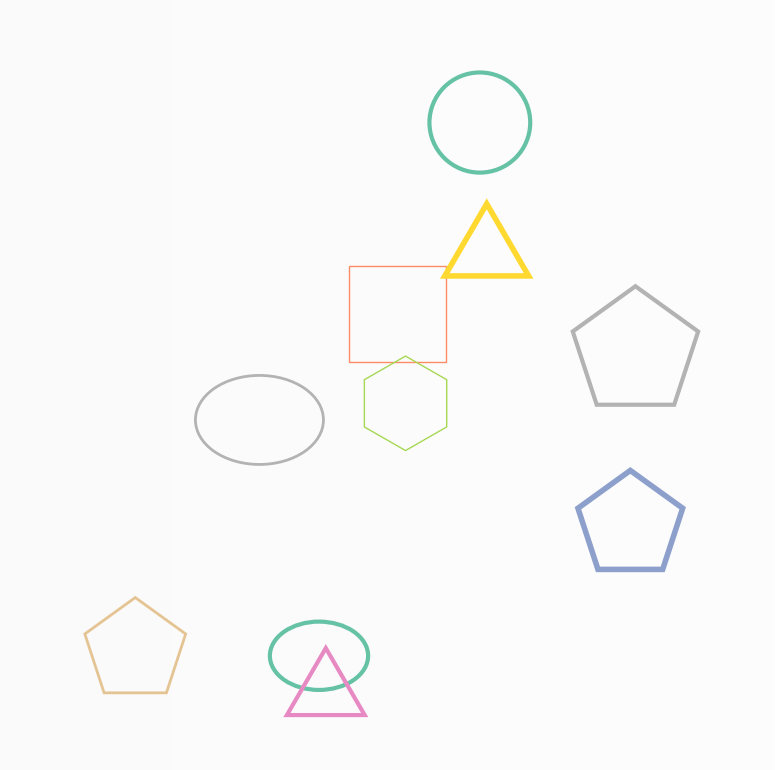[{"shape": "circle", "thickness": 1.5, "radius": 0.33, "center": [0.619, 0.841]}, {"shape": "oval", "thickness": 1.5, "radius": 0.32, "center": [0.412, 0.148]}, {"shape": "square", "thickness": 0.5, "radius": 0.31, "center": [0.513, 0.593]}, {"shape": "pentagon", "thickness": 2, "radius": 0.36, "center": [0.813, 0.318]}, {"shape": "triangle", "thickness": 1.5, "radius": 0.29, "center": [0.42, 0.1]}, {"shape": "hexagon", "thickness": 0.5, "radius": 0.31, "center": [0.523, 0.476]}, {"shape": "triangle", "thickness": 2, "radius": 0.31, "center": [0.628, 0.673]}, {"shape": "pentagon", "thickness": 1, "radius": 0.34, "center": [0.175, 0.156]}, {"shape": "oval", "thickness": 1, "radius": 0.41, "center": [0.335, 0.455]}, {"shape": "pentagon", "thickness": 1.5, "radius": 0.43, "center": [0.82, 0.543]}]